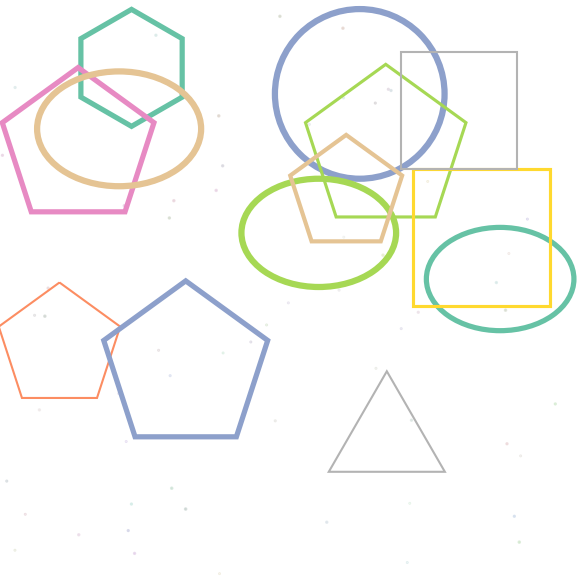[{"shape": "oval", "thickness": 2.5, "radius": 0.64, "center": [0.866, 0.516]}, {"shape": "hexagon", "thickness": 2.5, "radius": 0.51, "center": [0.228, 0.882]}, {"shape": "pentagon", "thickness": 1, "radius": 0.55, "center": [0.103, 0.399]}, {"shape": "pentagon", "thickness": 2.5, "radius": 0.75, "center": [0.322, 0.363]}, {"shape": "circle", "thickness": 3, "radius": 0.73, "center": [0.623, 0.837]}, {"shape": "pentagon", "thickness": 2.5, "radius": 0.69, "center": [0.135, 0.744]}, {"shape": "oval", "thickness": 3, "radius": 0.67, "center": [0.552, 0.596]}, {"shape": "pentagon", "thickness": 1.5, "radius": 0.73, "center": [0.668, 0.742]}, {"shape": "square", "thickness": 1.5, "radius": 0.59, "center": [0.834, 0.587]}, {"shape": "pentagon", "thickness": 2, "radius": 0.51, "center": [0.599, 0.664]}, {"shape": "oval", "thickness": 3, "radius": 0.71, "center": [0.206, 0.776]}, {"shape": "square", "thickness": 1, "radius": 0.51, "center": [0.795, 0.808]}, {"shape": "triangle", "thickness": 1, "radius": 0.58, "center": [0.67, 0.24]}]